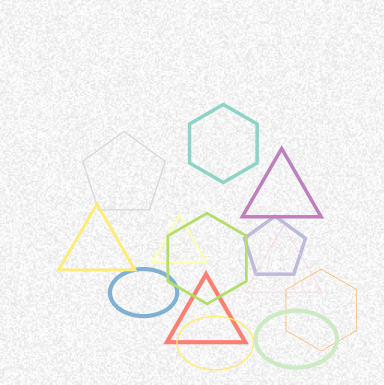[{"shape": "hexagon", "thickness": 2.5, "radius": 0.51, "center": [0.58, 0.627]}, {"shape": "triangle", "thickness": 1.5, "radius": 0.41, "center": [0.466, 0.359]}, {"shape": "pentagon", "thickness": 2.5, "radius": 0.42, "center": [0.714, 0.355]}, {"shape": "triangle", "thickness": 3, "radius": 0.59, "center": [0.535, 0.17]}, {"shape": "oval", "thickness": 3, "radius": 0.44, "center": [0.373, 0.24]}, {"shape": "hexagon", "thickness": 0.5, "radius": 0.53, "center": [0.835, 0.195]}, {"shape": "hexagon", "thickness": 2, "radius": 0.59, "center": [0.538, 0.328]}, {"shape": "triangle", "thickness": 0.5, "radius": 0.58, "center": [0.737, 0.299]}, {"shape": "pentagon", "thickness": 1, "radius": 0.56, "center": [0.322, 0.546]}, {"shape": "triangle", "thickness": 2.5, "radius": 0.59, "center": [0.732, 0.496]}, {"shape": "oval", "thickness": 3, "radius": 0.53, "center": [0.77, 0.119]}, {"shape": "triangle", "thickness": 2, "radius": 0.57, "center": [0.252, 0.356]}, {"shape": "oval", "thickness": 1, "radius": 0.5, "center": [0.559, 0.109]}]